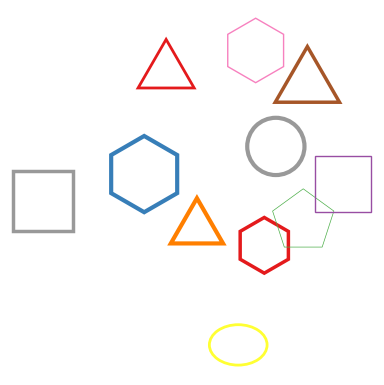[{"shape": "hexagon", "thickness": 2.5, "radius": 0.36, "center": [0.686, 0.363]}, {"shape": "triangle", "thickness": 2, "radius": 0.42, "center": [0.431, 0.814]}, {"shape": "hexagon", "thickness": 3, "radius": 0.49, "center": [0.374, 0.548]}, {"shape": "pentagon", "thickness": 0.5, "radius": 0.42, "center": [0.788, 0.426]}, {"shape": "square", "thickness": 1, "radius": 0.36, "center": [0.891, 0.522]}, {"shape": "triangle", "thickness": 3, "radius": 0.39, "center": [0.512, 0.407]}, {"shape": "oval", "thickness": 2, "radius": 0.37, "center": [0.619, 0.104]}, {"shape": "triangle", "thickness": 2.5, "radius": 0.48, "center": [0.798, 0.783]}, {"shape": "hexagon", "thickness": 1, "radius": 0.42, "center": [0.664, 0.869]}, {"shape": "square", "thickness": 2.5, "radius": 0.39, "center": [0.113, 0.479]}, {"shape": "circle", "thickness": 3, "radius": 0.37, "center": [0.717, 0.62]}]